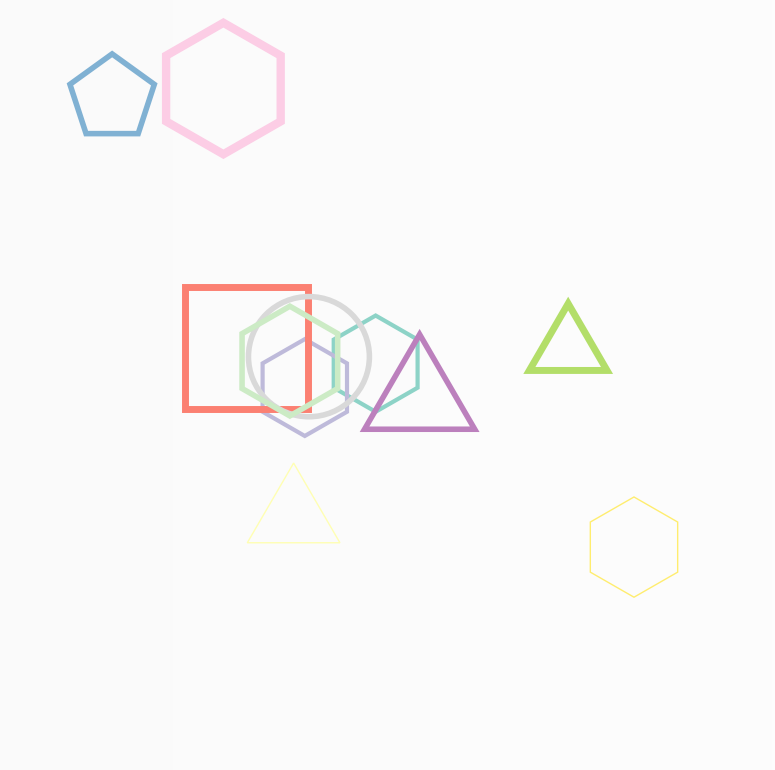[{"shape": "hexagon", "thickness": 1.5, "radius": 0.31, "center": [0.485, 0.528]}, {"shape": "triangle", "thickness": 0.5, "radius": 0.34, "center": [0.379, 0.33]}, {"shape": "hexagon", "thickness": 1.5, "radius": 0.31, "center": [0.393, 0.497]}, {"shape": "square", "thickness": 2.5, "radius": 0.4, "center": [0.318, 0.548]}, {"shape": "pentagon", "thickness": 2, "radius": 0.29, "center": [0.145, 0.873]}, {"shape": "triangle", "thickness": 2.5, "radius": 0.29, "center": [0.733, 0.548]}, {"shape": "hexagon", "thickness": 3, "radius": 0.43, "center": [0.288, 0.885]}, {"shape": "circle", "thickness": 2, "radius": 0.39, "center": [0.399, 0.537]}, {"shape": "triangle", "thickness": 2, "radius": 0.41, "center": [0.541, 0.484]}, {"shape": "hexagon", "thickness": 2, "radius": 0.36, "center": [0.374, 0.531]}, {"shape": "hexagon", "thickness": 0.5, "radius": 0.33, "center": [0.818, 0.289]}]